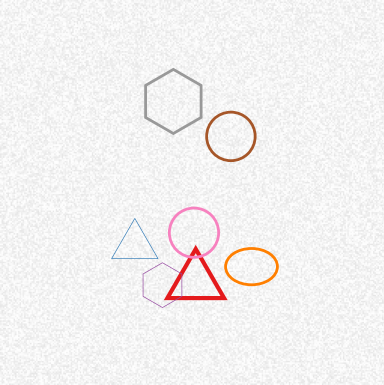[{"shape": "triangle", "thickness": 3, "radius": 0.43, "center": [0.508, 0.268]}, {"shape": "triangle", "thickness": 0.5, "radius": 0.35, "center": [0.35, 0.363]}, {"shape": "hexagon", "thickness": 0.5, "radius": 0.29, "center": [0.422, 0.259]}, {"shape": "oval", "thickness": 2, "radius": 0.34, "center": [0.653, 0.307]}, {"shape": "circle", "thickness": 2, "radius": 0.32, "center": [0.6, 0.646]}, {"shape": "circle", "thickness": 2, "radius": 0.32, "center": [0.504, 0.396]}, {"shape": "hexagon", "thickness": 2, "radius": 0.42, "center": [0.45, 0.737]}]